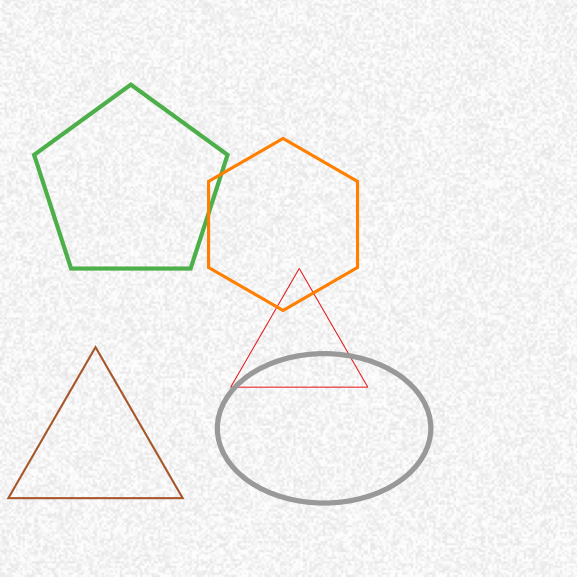[{"shape": "triangle", "thickness": 0.5, "radius": 0.69, "center": [0.518, 0.397]}, {"shape": "pentagon", "thickness": 2, "radius": 0.88, "center": [0.227, 0.677]}, {"shape": "hexagon", "thickness": 1.5, "radius": 0.74, "center": [0.49, 0.61]}, {"shape": "triangle", "thickness": 1, "radius": 0.87, "center": [0.165, 0.224]}, {"shape": "oval", "thickness": 2.5, "radius": 0.92, "center": [0.561, 0.257]}]